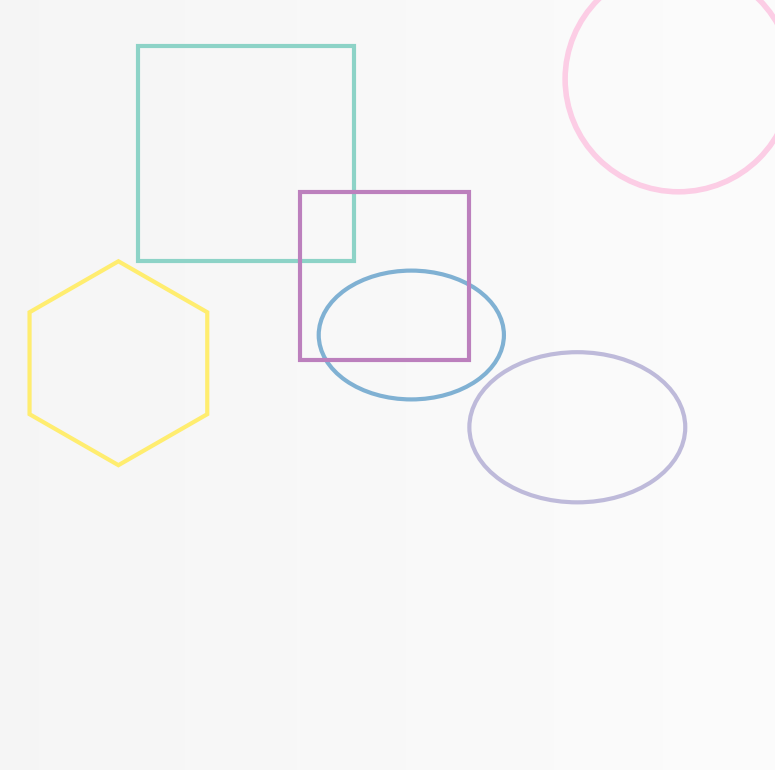[{"shape": "square", "thickness": 1.5, "radius": 0.7, "center": [0.317, 0.8]}, {"shape": "oval", "thickness": 1.5, "radius": 0.7, "center": [0.745, 0.445]}, {"shape": "oval", "thickness": 1.5, "radius": 0.6, "center": [0.531, 0.565]}, {"shape": "circle", "thickness": 2, "radius": 0.73, "center": [0.876, 0.897]}, {"shape": "square", "thickness": 1.5, "radius": 0.54, "center": [0.496, 0.642]}, {"shape": "hexagon", "thickness": 1.5, "radius": 0.66, "center": [0.153, 0.528]}]